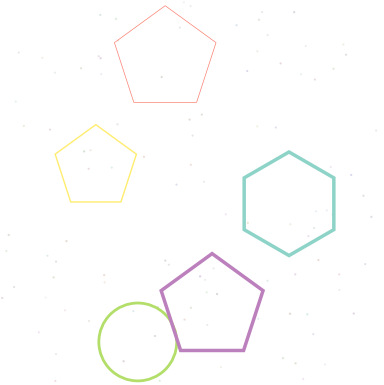[{"shape": "hexagon", "thickness": 2.5, "radius": 0.67, "center": [0.751, 0.471]}, {"shape": "pentagon", "thickness": 0.5, "radius": 0.69, "center": [0.429, 0.846]}, {"shape": "circle", "thickness": 2, "radius": 0.51, "center": [0.358, 0.112]}, {"shape": "pentagon", "thickness": 2.5, "radius": 0.7, "center": [0.551, 0.202]}, {"shape": "pentagon", "thickness": 1, "radius": 0.55, "center": [0.249, 0.565]}]